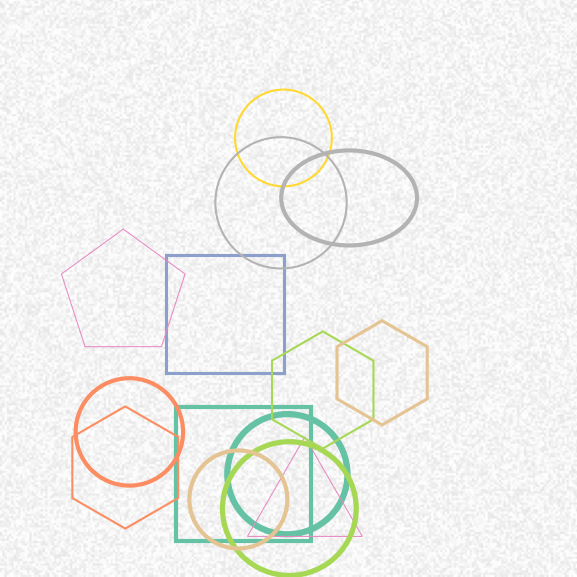[{"shape": "square", "thickness": 2, "radius": 0.58, "center": [0.422, 0.179]}, {"shape": "circle", "thickness": 3, "radius": 0.52, "center": [0.498, 0.178]}, {"shape": "circle", "thickness": 2, "radius": 0.47, "center": [0.224, 0.251]}, {"shape": "hexagon", "thickness": 1, "radius": 0.53, "center": [0.217, 0.19]}, {"shape": "square", "thickness": 1.5, "radius": 0.51, "center": [0.39, 0.456]}, {"shape": "pentagon", "thickness": 0.5, "radius": 0.56, "center": [0.213, 0.49]}, {"shape": "triangle", "thickness": 0.5, "radius": 0.57, "center": [0.528, 0.128]}, {"shape": "hexagon", "thickness": 1, "radius": 0.51, "center": [0.559, 0.324]}, {"shape": "circle", "thickness": 2.5, "radius": 0.58, "center": [0.501, 0.118]}, {"shape": "circle", "thickness": 1, "radius": 0.42, "center": [0.491, 0.76]}, {"shape": "hexagon", "thickness": 1.5, "radius": 0.45, "center": [0.662, 0.354]}, {"shape": "circle", "thickness": 2, "radius": 0.42, "center": [0.413, 0.134]}, {"shape": "circle", "thickness": 1, "radius": 0.57, "center": [0.487, 0.648]}, {"shape": "oval", "thickness": 2, "radius": 0.59, "center": [0.605, 0.656]}]